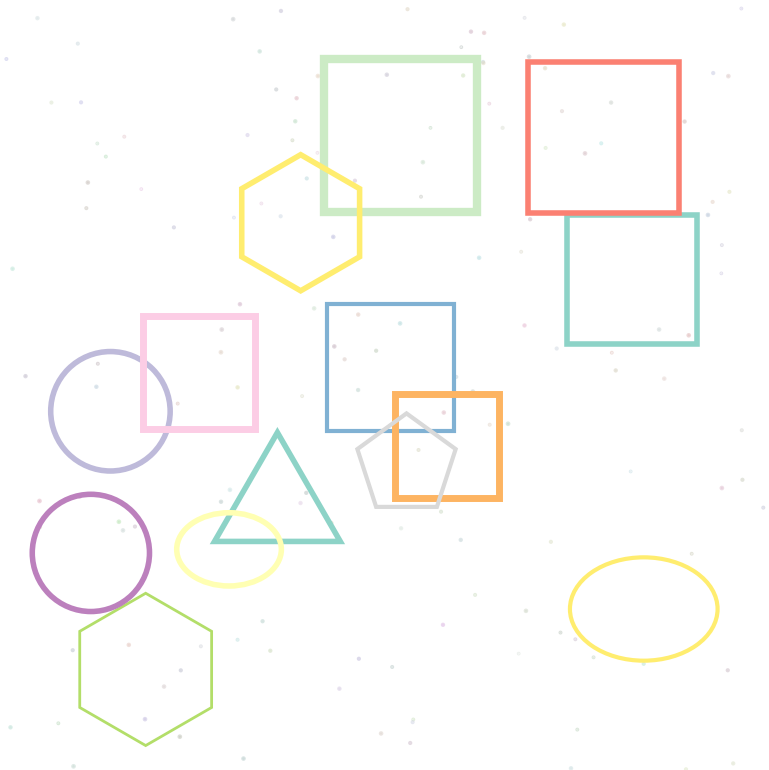[{"shape": "square", "thickness": 2, "radius": 0.42, "center": [0.821, 0.637]}, {"shape": "triangle", "thickness": 2, "radius": 0.47, "center": [0.36, 0.344]}, {"shape": "oval", "thickness": 2, "radius": 0.34, "center": [0.297, 0.287]}, {"shape": "circle", "thickness": 2, "radius": 0.39, "center": [0.143, 0.466]}, {"shape": "square", "thickness": 2, "radius": 0.49, "center": [0.784, 0.821]}, {"shape": "square", "thickness": 1.5, "radius": 0.41, "center": [0.507, 0.522]}, {"shape": "square", "thickness": 2.5, "radius": 0.34, "center": [0.581, 0.421]}, {"shape": "hexagon", "thickness": 1, "radius": 0.49, "center": [0.189, 0.131]}, {"shape": "square", "thickness": 2.5, "radius": 0.36, "center": [0.259, 0.516]}, {"shape": "pentagon", "thickness": 1.5, "radius": 0.34, "center": [0.528, 0.396]}, {"shape": "circle", "thickness": 2, "radius": 0.38, "center": [0.118, 0.282]}, {"shape": "square", "thickness": 3, "radius": 0.5, "center": [0.52, 0.824]}, {"shape": "oval", "thickness": 1.5, "radius": 0.48, "center": [0.836, 0.209]}, {"shape": "hexagon", "thickness": 2, "radius": 0.44, "center": [0.39, 0.711]}]